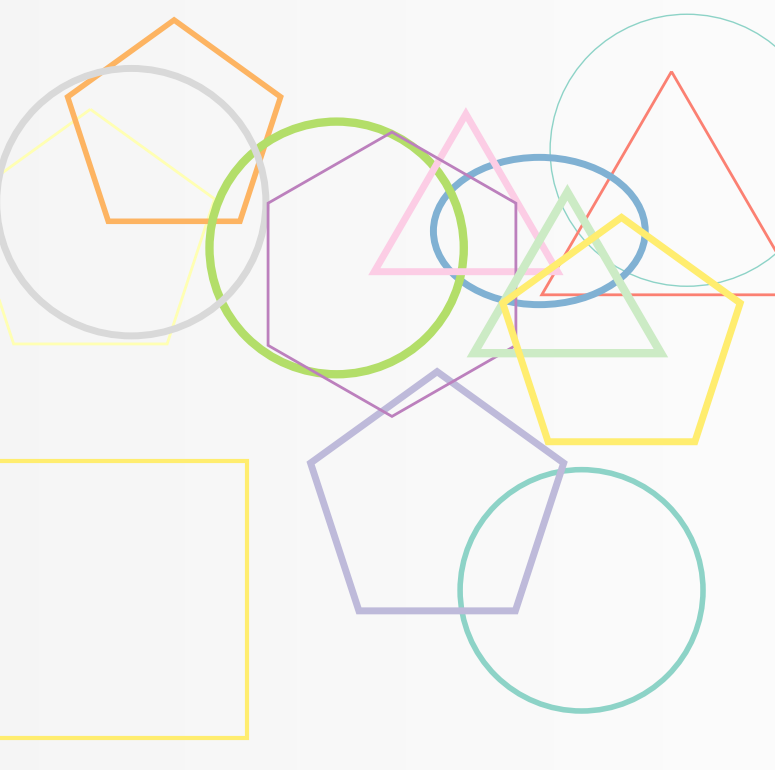[{"shape": "circle", "thickness": 0.5, "radius": 0.88, "center": [0.886, 0.805]}, {"shape": "circle", "thickness": 2, "radius": 0.78, "center": [0.75, 0.233]}, {"shape": "pentagon", "thickness": 1, "radius": 0.84, "center": [0.117, 0.69]}, {"shape": "pentagon", "thickness": 2.5, "radius": 0.86, "center": [0.564, 0.346]}, {"shape": "triangle", "thickness": 1, "radius": 0.97, "center": [0.866, 0.714]}, {"shape": "oval", "thickness": 2.5, "radius": 0.68, "center": [0.696, 0.7]}, {"shape": "pentagon", "thickness": 2, "radius": 0.72, "center": [0.225, 0.83]}, {"shape": "circle", "thickness": 3, "radius": 0.82, "center": [0.434, 0.678]}, {"shape": "triangle", "thickness": 2.5, "radius": 0.68, "center": [0.601, 0.715]}, {"shape": "circle", "thickness": 2.5, "radius": 0.87, "center": [0.169, 0.737]}, {"shape": "hexagon", "thickness": 1, "radius": 0.92, "center": [0.506, 0.644]}, {"shape": "triangle", "thickness": 3, "radius": 0.7, "center": [0.732, 0.611]}, {"shape": "pentagon", "thickness": 2.5, "radius": 0.81, "center": [0.802, 0.557]}, {"shape": "square", "thickness": 1.5, "radius": 0.9, "center": [0.139, 0.222]}]